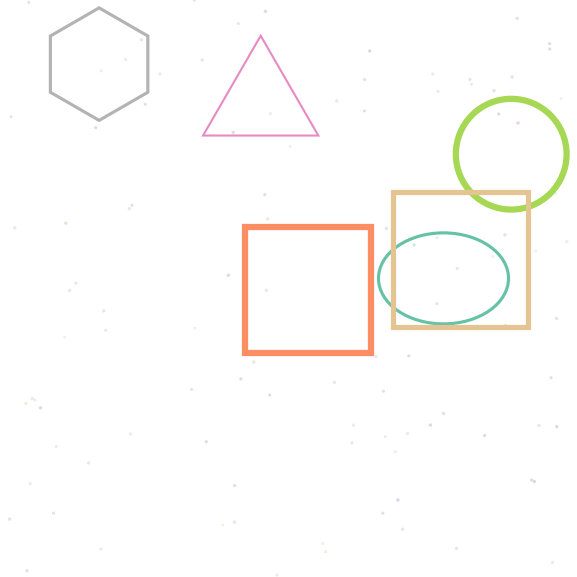[{"shape": "oval", "thickness": 1.5, "radius": 0.56, "center": [0.768, 0.517]}, {"shape": "square", "thickness": 3, "radius": 0.54, "center": [0.533, 0.497]}, {"shape": "triangle", "thickness": 1, "radius": 0.58, "center": [0.451, 0.822]}, {"shape": "circle", "thickness": 3, "radius": 0.48, "center": [0.885, 0.732]}, {"shape": "square", "thickness": 2.5, "radius": 0.59, "center": [0.798, 0.55]}, {"shape": "hexagon", "thickness": 1.5, "radius": 0.49, "center": [0.172, 0.888]}]